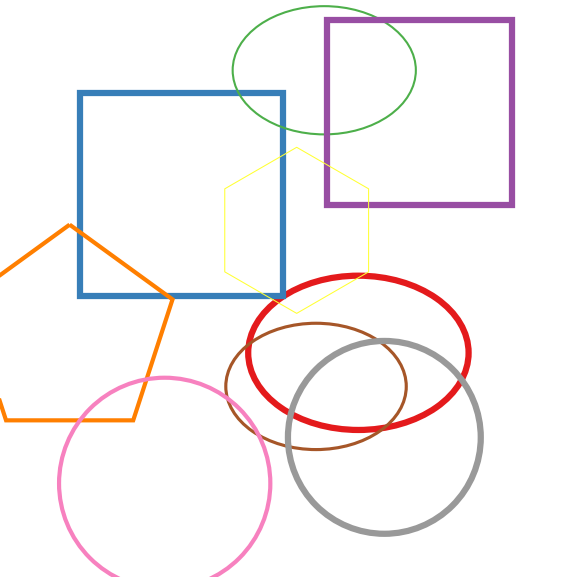[{"shape": "oval", "thickness": 3, "radius": 0.95, "center": [0.621, 0.388]}, {"shape": "square", "thickness": 3, "radius": 0.88, "center": [0.315, 0.662]}, {"shape": "oval", "thickness": 1, "radius": 0.79, "center": [0.561, 0.877]}, {"shape": "square", "thickness": 3, "radius": 0.8, "center": [0.726, 0.805]}, {"shape": "pentagon", "thickness": 2, "radius": 0.94, "center": [0.121, 0.423]}, {"shape": "hexagon", "thickness": 0.5, "radius": 0.72, "center": [0.514, 0.6]}, {"shape": "oval", "thickness": 1.5, "radius": 0.78, "center": [0.547, 0.33]}, {"shape": "circle", "thickness": 2, "radius": 0.91, "center": [0.285, 0.162]}, {"shape": "circle", "thickness": 3, "radius": 0.83, "center": [0.666, 0.242]}]